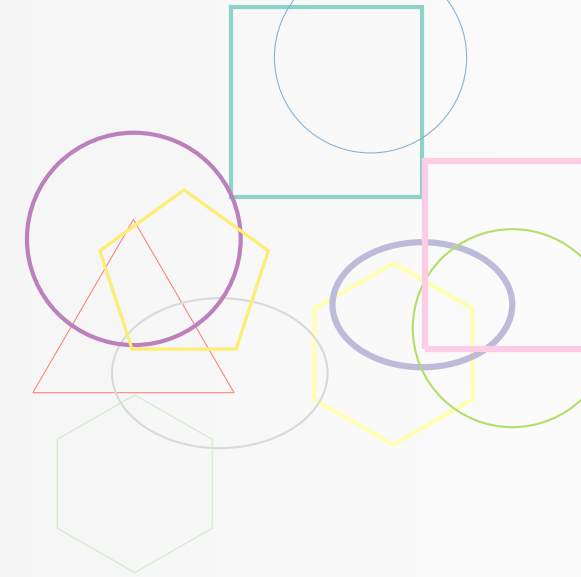[{"shape": "square", "thickness": 2, "radius": 0.82, "center": [0.562, 0.822]}, {"shape": "hexagon", "thickness": 2, "radius": 0.79, "center": [0.677, 0.386]}, {"shape": "oval", "thickness": 3, "radius": 0.77, "center": [0.727, 0.471]}, {"shape": "triangle", "thickness": 0.5, "radius": 1.0, "center": [0.23, 0.419]}, {"shape": "circle", "thickness": 0.5, "radius": 0.83, "center": [0.637, 0.9]}, {"shape": "circle", "thickness": 1, "radius": 0.86, "center": [0.881, 0.431]}, {"shape": "square", "thickness": 3, "radius": 0.81, "center": [0.893, 0.558]}, {"shape": "oval", "thickness": 1, "radius": 0.93, "center": [0.378, 0.353]}, {"shape": "circle", "thickness": 2, "radius": 0.92, "center": [0.23, 0.585]}, {"shape": "hexagon", "thickness": 0.5, "radius": 0.77, "center": [0.232, 0.161]}, {"shape": "pentagon", "thickness": 1.5, "radius": 0.76, "center": [0.317, 0.518]}]